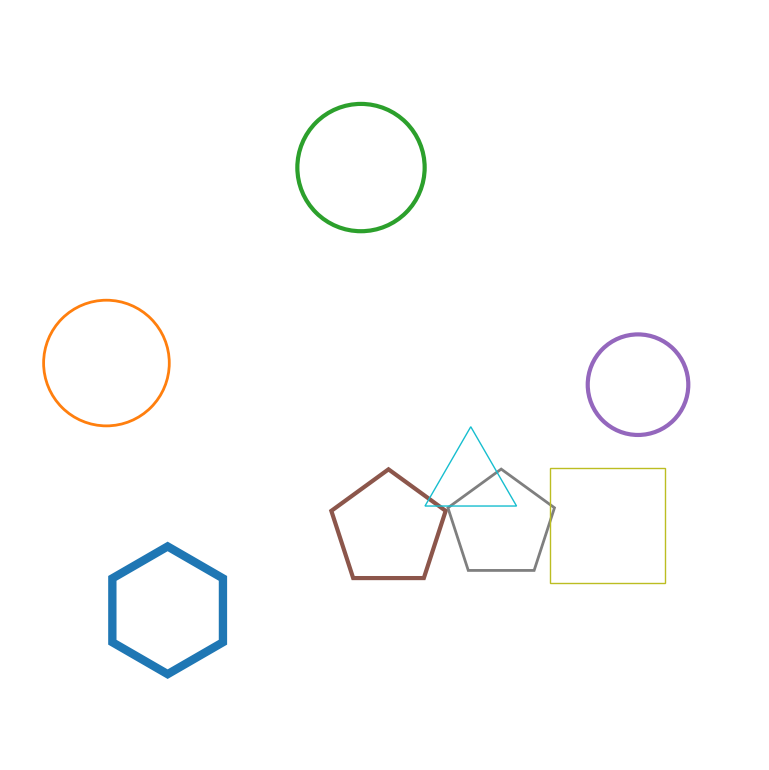[{"shape": "hexagon", "thickness": 3, "radius": 0.41, "center": [0.218, 0.207]}, {"shape": "circle", "thickness": 1, "radius": 0.41, "center": [0.138, 0.529]}, {"shape": "circle", "thickness": 1.5, "radius": 0.41, "center": [0.469, 0.782]}, {"shape": "circle", "thickness": 1.5, "radius": 0.33, "center": [0.829, 0.5]}, {"shape": "pentagon", "thickness": 1.5, "radius": 0.39, "center": [0.505, 0.312]}, {"shape": "pentagon", "thickness": 1, "radius": 0.36, "center": [0.651, 0.318]}, {"shape": "square", "thickness": 0.5, "radius": 0.38, "center": [0.789, 0.317]}, {"shape": "triangle", "thickness": 0.5, "radius": 0.34, "center": [0.611, 0.377]}]